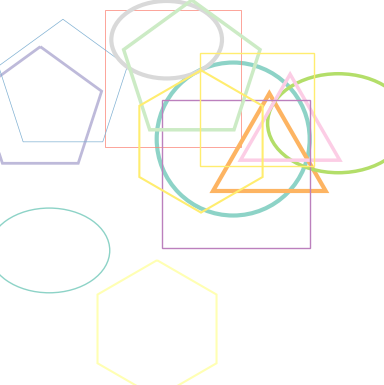[{"shape": "circle", "thickness": 3, "radius": 0.99, "center": [0.606, 0.639]}, {"shape": "oval", "thickness": 1, "radius": 0.79, "center": [0.128, 0.35]}, {"shape": "hexagon", "thickness": 1.5, "radius": 0.89, "center": [0.408, 0.146]}, {"shape": "pentagon", "thickness": 2, "radius": 0.84, "center": [0.105, 0.711]}, {"shape": "square", "thickness": 0.5, "radius": 0.89, "center": [0.449, 0.796]}, {"shape": "pentagon", "thickness": 0.5, "radius": 0.88, "center": [0.164, 0.774]}, {"shape": "triangle", "thickness": 3, "radius": 0.84, "center": [0.7, 0.588]}, {"shape": "oval", "thickness": 2.5, "radius": 0.92, "center": [0.879, 0.68]}, {"shape": "triangle", "thickness": 2.5, "radius": 0.74, "center": [0.754, 0.658]}, {"shape": "oval", "thickness": 3, "radius": 0.72, "center": [0.433, 0.897]}, {"shape": "square", "thickness": 1, "radius": 0.96, "center": [0.613, 0.548]}, {"shape": "pentagon", "thickness": 2.5, "radius": 0.93, "center": [0.498, 0.814]}, {"shape": "square", "thickness": 1, "radius": 0.74, "center": [0.668, 0.715]}, {"shape": "hexagon", "thickness": 1.5, "radius": 0.92, "center": [0.522, 0.633]}]